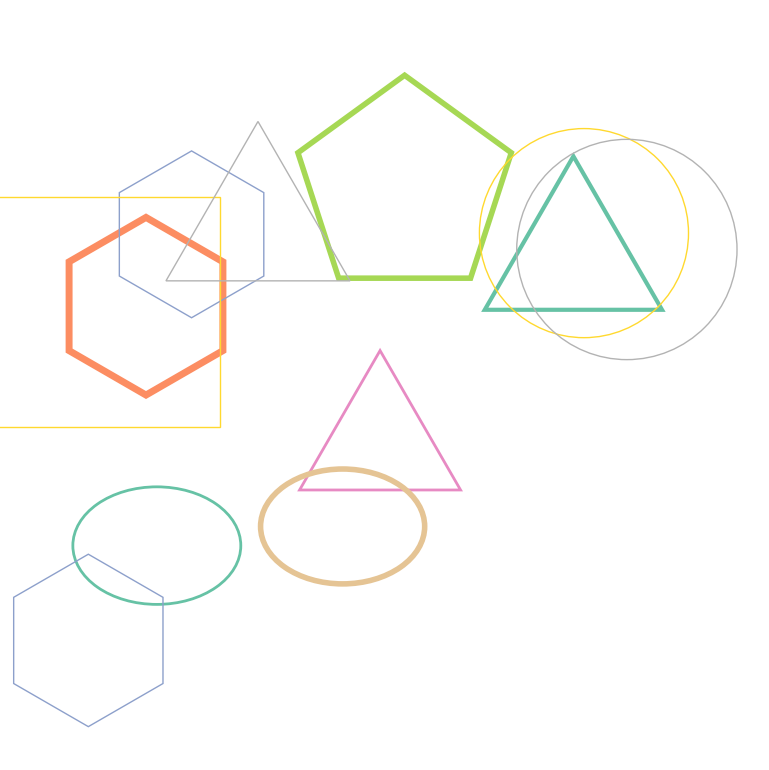[{"shape": "triangle", "thickness": 1.5, "radius": 0.66, "center": [0.745, 0.664]}, {"shape": "oval", "thickness": 1, "radius": 0.55, "center": [0.204, 0.291]}, {"shape": "hexagon", "thickness": 2.5, "radius": 0.58, "center": [0.19, 0.602]}, {"shape": "hexagon", "thickness": 0.5, "radius": 0.56, "center": [0.115, 0.168]}, {"shape": "hexagon", "thickness": 0.5, "radius": 0.54, "center": [0.249, 0.696]}, {"shape": "triangle", "thickness": 1, "radius": 0.6, "center": [0.494, 0.424]}, {"shape": "pentagon", "thickness": 2, "radius": 0.73, "center": [0.525, 0.757]}, {"shape": "circle", "thickness": 0.5, "radius": 0.68, "center": [0.758, 0.697]}, {"shape": "square", "thickness": 0.5, "radius": 0.75, "center": [0.137, 0.594]}, {"shape": "oval", "thickness": 2, "radius": 0.53, "center": [0.445, 0.316]}, {"shape": "triangle", "thickness": 0.5, "radius": 0.69, "center": [0.335, 0.704]}, {"shape": "circle", "thickness": 0.5, "radius": 0.72, "center": [0.814, 0.676]}]